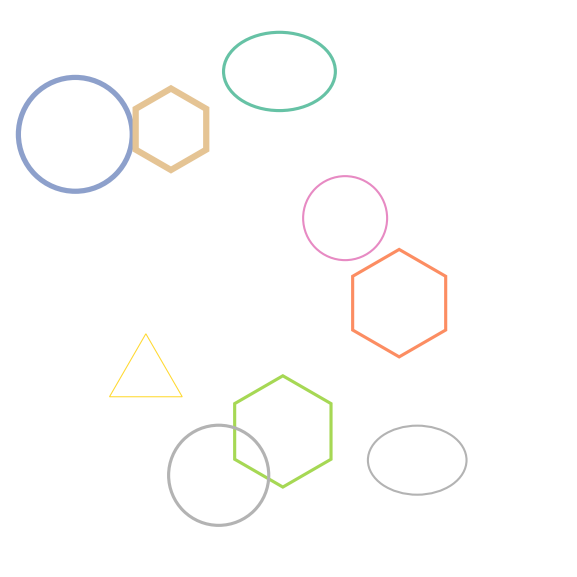[{"shape": "oval", "thickness": 1.5, "radius": 0.48, "center": [0.484, 0.875]}, {"shape": "hexagon", "thickness": 1.5, "radius": 0.47, "center": [0.691, 0.474]}, {"shape": "circle", "thickness": 2.5, "radius": 0.49, "center": [0.13, 0.767]}, {"shape": "circle", "thickness": 1, "radius": 0.36, "center": [0.598, 0.621]}, {"shape": "hexagon", "thickness": 1.5, "radius": 0.48, "center": [0.49, 0.252]}, {"shape": "triangle", "thickness": 0.5, "radius": 0.36, "center": [0.253, 0.348]}, {"shape": "hexagon", "thickness": 3, "radius": 0.35, "center": [0.296, 0.775]}, {"shape": "oval", "thickness": 1, "radius": 0.43, "center": [0.722, 0.202]}, {"shape": "circle", "thickness": 1.5, "radius": 0.43, "center": [0.379, 0.176]}]